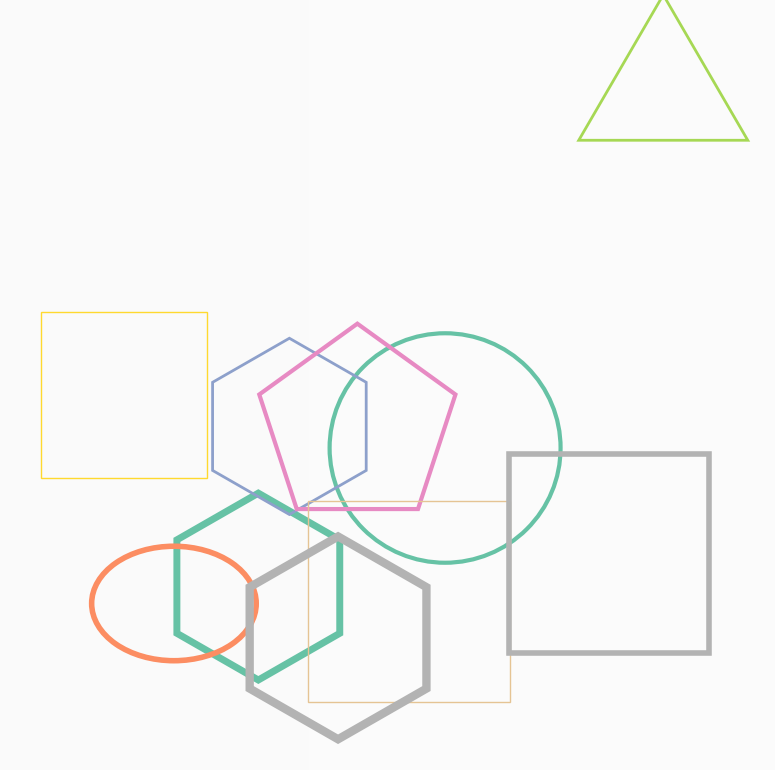[{"shape": "circle", "thickness": 1.5, "radius": 0.75, "center": [0.574, 0.418]}, {"shape": "hexagon", "thickness": 2.5, "radius": 0.61, "center": [0.333, 0.238]}, {"shape": "oval", "thickness": 2, "radius": 0.53, "center": [0.224, 0.216]}, {"shape": "hexagon", "thickness": 1, "radius": 0.57, "center": [0.373, 0.446]}, {"shape": "pentagon", "thickness": 1.5, "radius": 0.67, "center": [0.461, 0.447]}, {"shape": "triangle", "thickness": 1, "radius": 0.63, "center": [0.856, 0.881]}, {"shape": "square", "thickness": 0.5, "radius": 0.54, "center": [0.16, 0.487]}, {"shape": "square", "thickness": 0.5, "radius": 0.65, "center": [0.528, 0.219]}, {"shape": "square", "thickness": 2, "radius": 0.64, "center": [0.786, 0.281]}, {"shape": "hexagon", "thickness": 3, "radius": 0.66, "center": [0.436, 0.172]}]